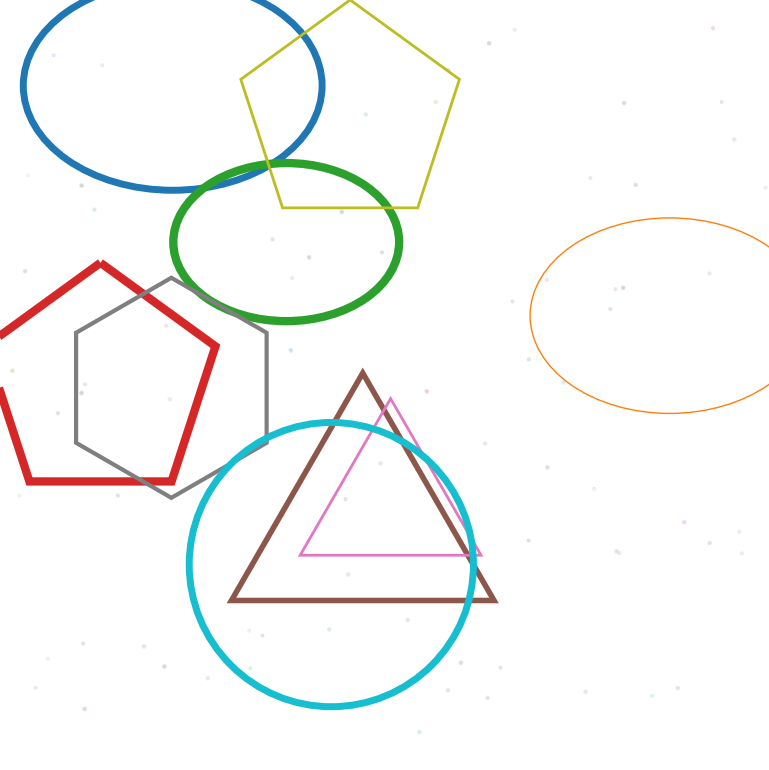[{"shape": "oval", "thickness": 2.5, "radius": 0.97, "center": [0.224, 0.889]}, {"shape": "oval", "thickness": 0.5, "radius": 0.91, "center": [0.87, 0.59]}, {"shape": "oval", "thickness": 3, "radius": 0.73, "center": [0.372, 0.686]}, {"shape": "pentagon", "thickness": 3, "radius": 0.78, "center": [0.13, 0.502]}, {"shape": "triangle", "thickness": 2, "radius": 0.98, "center": [0.471, 0.319]}, {"shape": "triangle", "thickness": 1, "radius": 0.68, "center": [0.507, 0.347]}, {"shape": "hexagon", "thickness": 1.5, "radius": 0.71, "center": [0.223, 0.496]}, {"shape": "pentagon", "thickness": 1, "radius": 0.75, "center": [0.455, 0.851]}, {"shape": "circle", "thickness": 2.5, "radius": 0.92, "center": [0.43, 0.267]}]